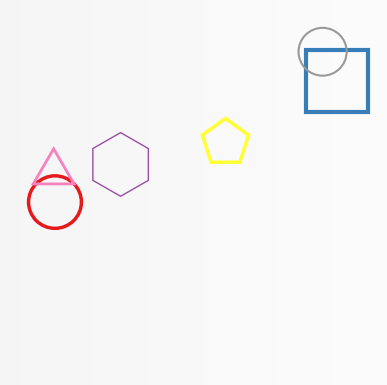[{"shape": "circle", "thickness": 2.5, "radius": 0.34, "center": [0.142, 0.475]}, {"shape": "square", "thickness": 3, "radius": 0.4, "center": [0.869, 0.789]}, {"shape": "hexagon", "thickness": 1, "radius": 0.41, "center": [0.311, 0.573]}, {"shape": "pentagon", "thickness": 2.5, "radius": 0.31, "center": [0.582, 0.629]}, {"shape": "triangle", "thickness": 2, "radius": 0.3, "center": [0.138, 0.553]}, {"shape": "circle", "thickness": 1.5, "radius": 0.31, "center": [0.833, 0.866]}]